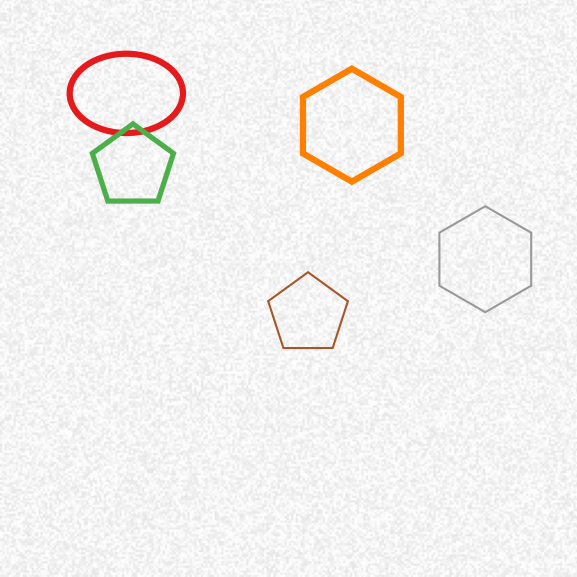[{"shape": "oval", "thickness": 3, "radius": 0.49, "center": [0.219, 0.837]}, {"shape": "pentagon", "thickness": 2.5, "radius": 0.37, "center": [0.23, 0.711]}, {"shape": "hexagon", "thickness": 3, "radius": 0.49, "center": [0.609, 0.782]}, {"shape": "pentagon", "thickness": 1, "radius": 0.36, "center": [0.533, 0.455]}, {"shape": "hexagon", "thickness": 1, "radius": 0.46, "center": [0.84, 0.55]}]